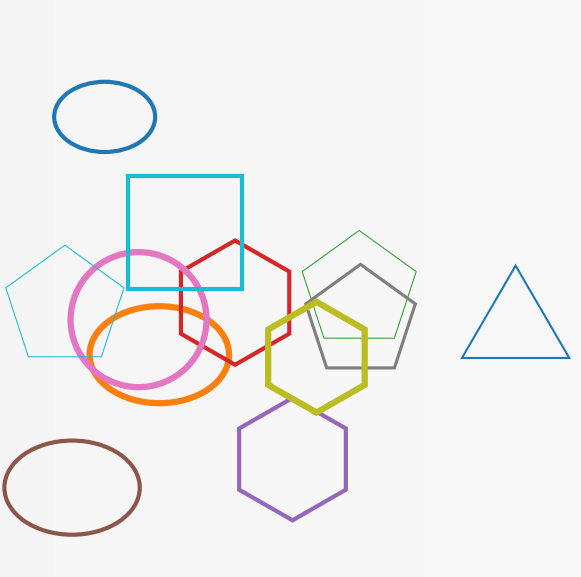[{"shape": "triangle", "thickness": 1, "radius": 0.53, "center": [0.887, 0.433]}, {"shape": "oval", "thickness": 2, "radius": 0.43, "center": [0.18, 0.797]}, {"shape": "oval", "thickness": 3, "radius": 0.6, "center": [0.274, 0.385]}, {"shape": "pentagon", "thickness": 0.5, "radius": 0.52, "center": [0.618, 0.497]}, {"shape": "hexagon", "thickness": 2, "radius": 0.54, "center": [0.404, 0.475]}, {"shape": "hexagon", "thickness": 2, "radius": 0.53, "center": [0.503, 0.204]}, {"shape": "oval", "thickness": 2, "radius": 0.58, "center": [0.124, 0.155]}, {"shape": "circle", "thickness": 3, "radius": 0.58, "center": [0.238, 0.446]}, {"shape": "pentagon", "thickness": 1.5, "radius": 0.5, "center": [0.62, 0.442]}, {"shape": "hexagon", "thickness": 3, "radius": 0.48, "center": [0.544, 0.381]}, {"shape": "square", "thickness": 2, "radius": 0.49, "center": [0.318, 0.596]}, {"shape": "pentagon", "thickness": 0.5, "radius": 0.53, "center": [0.112, 0.468]}]